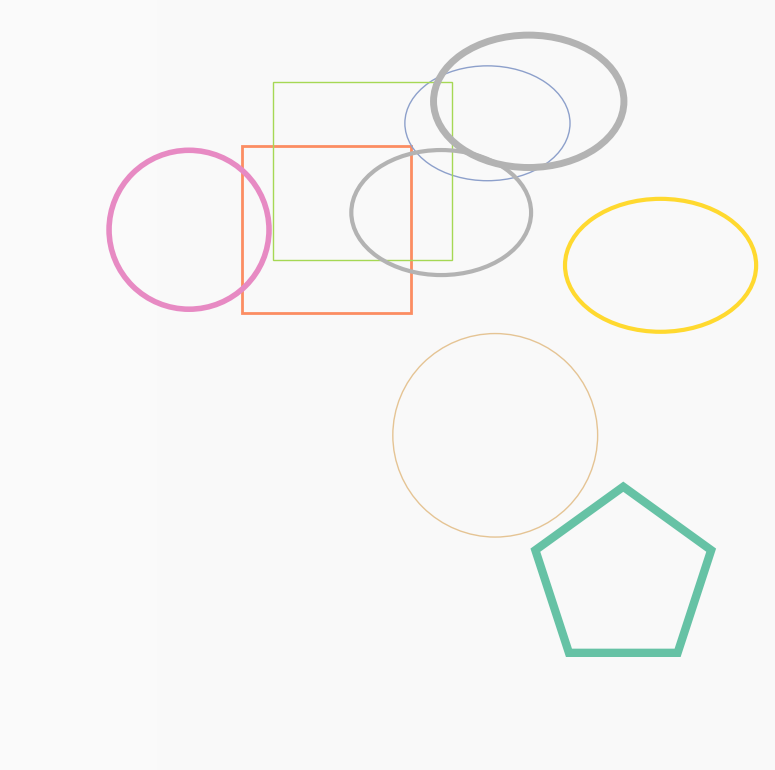[{"shape": "pentagon", "thickness": 3, "radius": 0.6, "center": [0.804, 0.249]}, {"shape": "square", "thickness": 1, "radius": 0.54, "center": [0.421, 0.702]}, {"shape": "oval", "thickness": 0.5, "radius": 0.53, "center": [0.629, 0.84]}, {"shape": "circle", "thickness": 2, "radius": 0.52, "center": [0.244, 0.702]}, {"shape": "square", "thickness": 0.5, "radius": 0.58, "center": [0.468, 0.778]}, {"shape": "oval", "thickness": 1.5, "radius": 0.62, "center": [0.852, 0.655]}, {"shape": "circle", "thickness": 0.5, "radius": 0.66, "center": [0.639, 0.435]}, {"shape": "oval", "thickness": 1.5, "radius": 0.58, "center": [0.569, 0.724]}, {"shape": "oval", "thickness": 2.5, "radius": 0.61, "center": [0.682, 0.868]}]